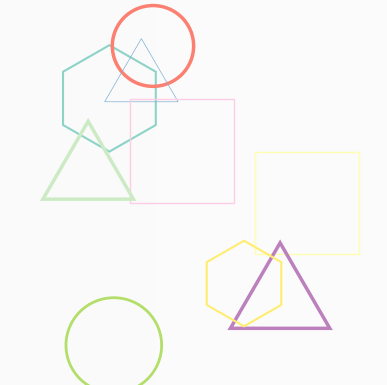[{"shape": "hexagon", "thickness": 1.5, "radius": 0.69, "center": [0.282, 0.744]}, {"shape": "square", "thickness": 1, "radius": 0.67, "center": [0.792, 0.472]}, {"shape": "circle", "thickness": 2.5, "radius": 0.52, "center": [0.395, 0.881]}, {"shape": "triangle", "thickness": 0.5, "radius": 0.55, "center": [0.365, 0.79]}, {"shape": "circle", "thickness": 2, "radius": 0.62, "center": [0.294, 0.103]}, {"shape": "square", "thickness": 1, "radius": 0.67, "center": [0.469, 0.608]}, {"shape": "triangle", "thickness": 2.5, "radius": 0.74, "center": [0.723, 0.221]}, {"shape": "triangle", "thickness": 2.5, "radius": 0.67, "center": [0.227, 0.55]}, {"shape": "hexagon", "thickness": 1.5, "radius": 0.56, "center": [0.63, 0.264]}]